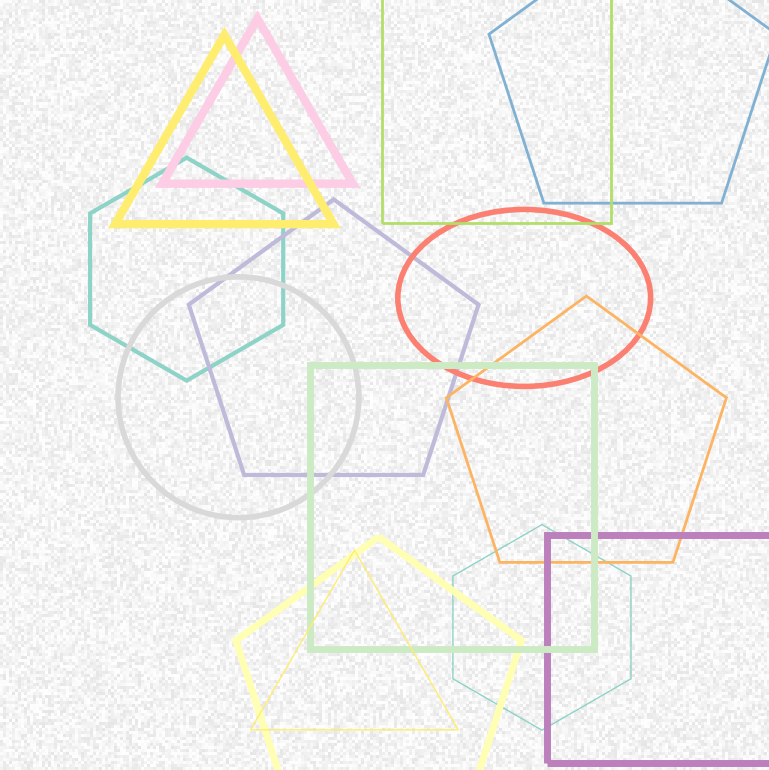[{"shape": "hexagon", "thickness": 0.5, "radius": 0.67, "center": [0.704, 0.185]}, {"shape": "hexagon", "thickness": 1.5, "radius": 0.72, "center": [0.242, 0.65]}, {"shape": "pentagon", "thickness": 2.5, "radius": 0.98, "center": [0.492, 0.108]}, {"shape": "pentagon", "thickness": 1.5, "radius": 0.99, "center": [0.433, 0.543]}, {"shape": "oval", "thickness": 2, "radius": 0.82, "center": [0.681, 0.613]}, {"shape": "pentagon", "thickness": 1, "radius": 0.98, "center": [0.822, 0.895]}, {"shape": "pentagon", "thickness": 1, "radius": 0.96, "center": [0.762, 0.424]}, {"shape": "square", "thickness": 1, "radius": 0.74, "center": [0.644, 0.859]}, {"shape": "triangle", "thickness": 3, "radius": 0.71, "center": [0.334, 0.833]}, {"shape": "circle", "thickness": 2, "radius": 0.78, "center": [0.31, 0.484]}, {"shape": "square", "thickness": 2.5, "radius": 0.74, "center": [0.859, 0.157]}, {"shape": "square", "thickness": 2.5, "radius": 0.92, "center": [0.587, 0.342]}, {"shape": "triangle", "thickness": 0.5, "radius": 0.78, "center": [0.46, 0.13]}, {"shape": "triangle", "thickness": 3, "radius": 0.82, "center": [0.291, 0.791]}]